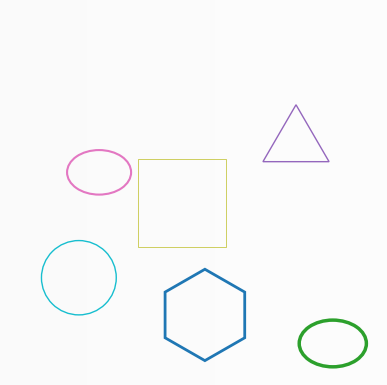[{"shape": "hexagon", "thickness": 2, "radius": 0.59, "center": [0.529, 0.182]}, {"shape": "oval", "thickness": 2.5, "radius": 0.43, "center": [0.859, 0.108]}, {"shape": "triangle", "thickness": 1, "radius": 0.49, "center": [0.764, 0.629]}, {"shape": "oval", "thickness": 1.5, "radius": 0.41, "center": [0.256, 0.552]}, {"shape": "square", "thickness": 0.5, "radius": 0.57, "center": [0.47, 0.472]}, {"shape": "circle", "thickness": 1, "radius": 0.48, "center": [0.204, 0.279]}]